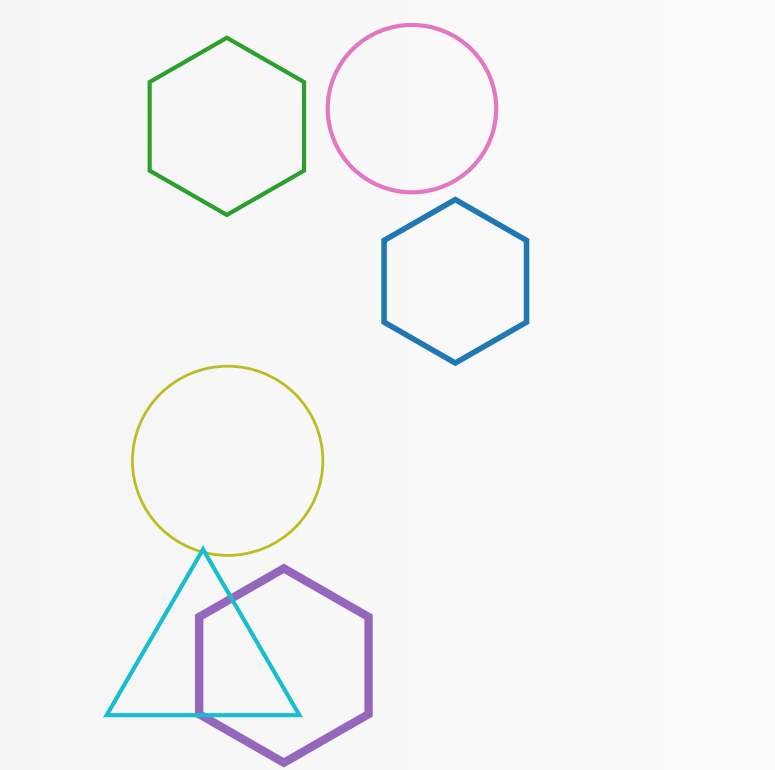[{"shape": "hexagon", "thickness": 2, "radius": 0.53, "center": [0.587, 0.635]}, {"shape": "hexagon", "thickness": 1.5, "radius": 0.58, "center": [0.293, 0.836]}, {"shape": "hexagon", "thickness": 3, "radius": 0.63, "center": [0.366, 0.136]}, {"shape": "circle", "thickness": 1.5, "radius": 0.54, "center": [0.532, 0.859]}, {"shape": "circle", "thickness": 1, "radius": 0.61, "center": [0.294, 0.402]}, {"shape": "triangle", "thickness": 1.5, "radius": 0.72, "center": [0.262, 0.143]}]